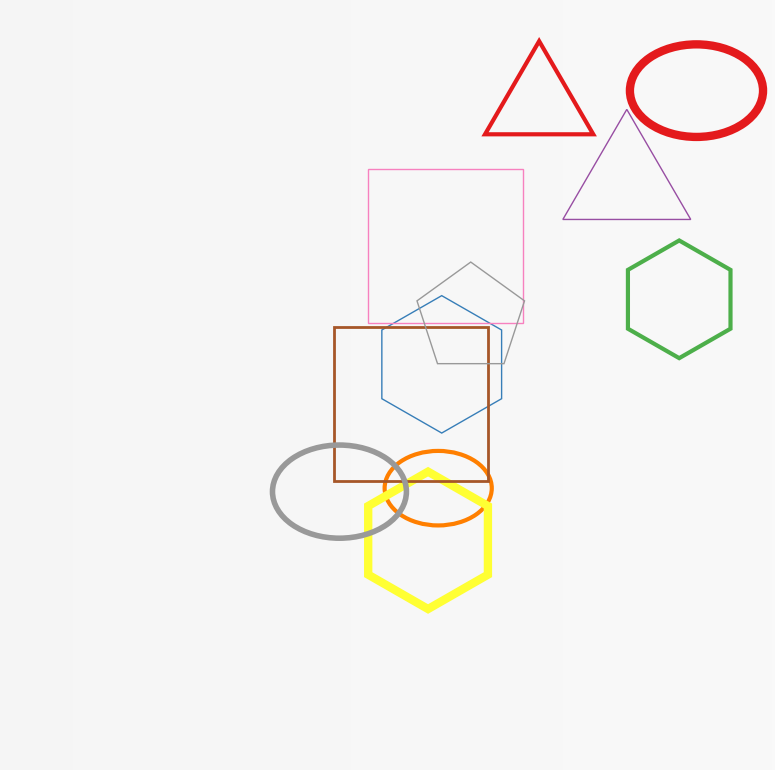[{"shape": "oval", "thickness": 3, "radius": 0.43, "center": [0.899, 0.882]}, {"shape": "triangle", "thickness": 1.5, "radius": 0.4, "center": [0.696, 0.866]}, {"shape": "hexagon", "thickness": 0.5, "radius": 0.45, "center": [0.57, 0.527]}, {"shape": "hexagon", "thickness": 1.5, "radius": 0.38, "center": [0.876, 0.611]}, {"shape": "triangle", "thickness": 0.5, "radius": 0.48, "center": [0.809, 0.763]}, {"shape": "oval", "thickness": 1.5, "radius": 0.35, "center": [0.565, 0.366]}, {"shape": "hexagon", "thickness": 3, "radius": 0.45, "center": [0.552, 0.298]}, {"shape": "square", "thickness": 1, "radius": 0.5, "center": [0.53, 0.475]}, {"shape": "square", "thickness": 0.5, "radius": 0.5, "center": [0.575, 0.68]}, {"shape": "pentagon", "thickness": 0.5, "radius": 0.36, "center": [0.607, 0.587]}, {"shape": "oval", "thickness": 2, "radius": 0.43, "center": [0.438, 0.362]}]